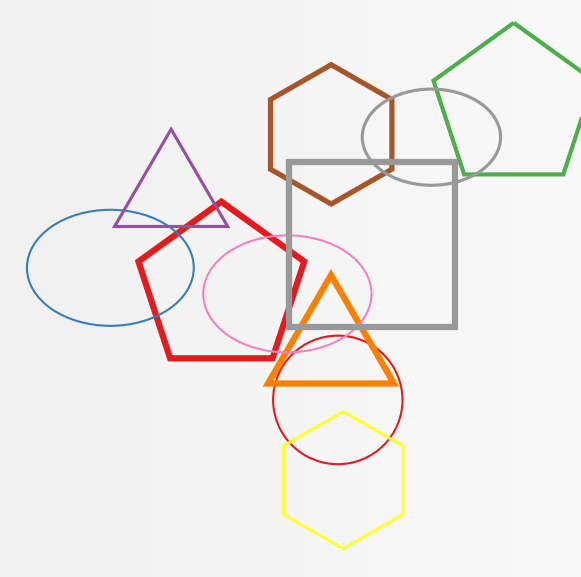[{"shape": "circle", "thickness": 1, "radius": 0.56, "center": [0.581, 0.307]}, {"shape": "pentagon", "thickness": 3, "radius": 0.75, "center": [0.381, 0.5]}, {"shape": "oval", "thickness": 1, "radius": 0.72, "center": [0.19, 0.535]}, {"shape": "pentagon", "thickness": 2, "radius": 0.73, "center": [0.884, 0.815]}, {"shape": "triangle", "thickness": 1.5, "radius": 0.56, "center": [0.294, 0.663]}, {"shape": "triangle", "thickness": 3, "radius": 0.63, "center": [0.569, 0.398]}, {"shape": "hexagon", "thickness": 1.5, "radius": 0.59, "center": [0.59, 0.168]}, {"shape": "hexagon", "thickness": 2.5, "radius": 0.6, "center": [0.57, 0.766]}, {"shape": "oval", "thickness": 1, "radius": 0.72, "center": [0.494, 0.49]}, {"shape": "oval", "thickness": 1.5, "radius": 0.59, "center": [0.742, 0.762]}, {"shape": "square", "thickness": 3, "radius": 0.72, "center": [0.64, 0.576]}]